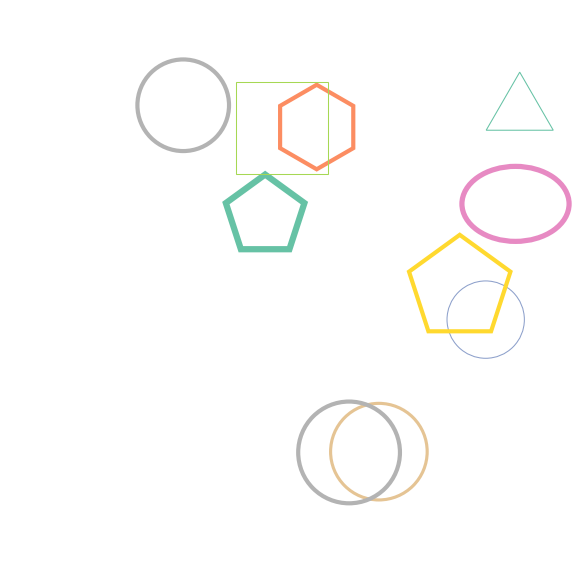[{"shape": "triangle", "thickness": 0.5, "radius": 0.34, "center": [0.9, 0.807]}, {"shape": "pentagon", "thickness": 3, "radius": 0.36, "center": [0.459, 0.625]}, {"shape": "hexagon", "thickness": 2, "radius": 0.37, "center": [0.548, 0.779]}, {"shape": "circle", "thickness": 0.5, "radius": 0.33, "center": [0.841, 0.446]}, {"shape": "oval", "thickness": 2.5, "radius": 0.46, "center": [0.893, 0.646]}, {"shape": "square", "thickness": 0.5, "radius": 0.4, "center": [0.488, 0.778]}, {"shape": "pentagon", "thickness": 2, "radius": 0.46, "center": [0.796, 0.5]}, {"shape": "circle", "thickness": 1.5, "radius": 0.42, "center": [0.656, 0.217]}, {"shape": "circle", "thickness": 2, "radius": 0.44, "center": [0.604, 0.216]}, {"shape": "circle", "thickness": 2, "radius": 0.4, "center": [0.317, 0.817]}]